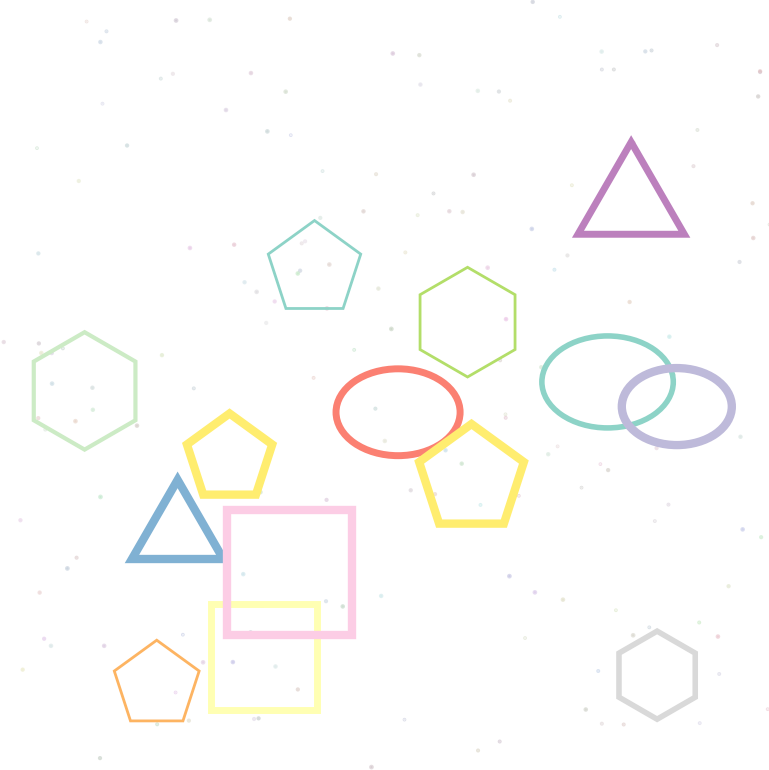[{"shape": "pentagon", "thickness": 1, "radius": 0.32, "center": [0.408, 0.65]}, {"shape": "oval", "thickness": 2, "radius": 0.43, "center": [0.789, 0.504]}, {"shape": "square", "thickness": 2.5, "radius": 0.34, "center": [0.343, 0.147]}, {"shape": "oval", "thickness": 3, "radius": 0.36, "center": [0.879, 0.472]}, {"shape": "oval", "thickness": 2.5, "radius": 0.4, "center": [0.517, 0.465]}, {"shape": "triangle", "thickness": 3, "radius": 0.34, "center": [0.231, 0.308]}, {"shape": "pentagon", "thickness": 1, "radius": 0.29, "center": [0.204, 0.111]}, {"shape": "hexagon", "thickness": 1, "radius": 0.36, "center": [0.607, 0.582]}, {"shape": "square", "thickness": 3, "radius": 0.41, "center": [0.375, 0.257]}, {"shape": "hexagon", "thickness": 2, "radius": 0.29, "center": [0.853, 0.123]}, {"shape": "triangle", "thickness": 2.5, "radius": 0.4, "center": [0.82, 0.736]}, {"shape": "hexagon", "thickness": 1.5, "radius": 0.38, "center": [0.11, 0.492]}, {"shape": "pentagon", "thickness": 3, "radius": 0.29, "center": [0.298, 0.405]}, {"shape": "pentagon", "thickness": 3, "radius": 0.36, "center": [0.612, 0.378]}]